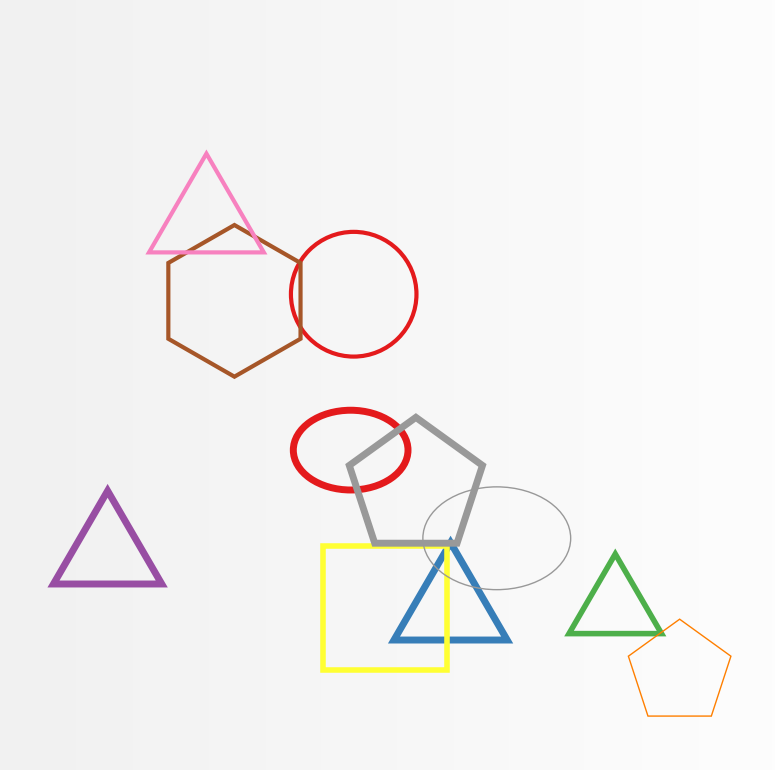[{"shape": "circle", "thickness": 1.5, "radius": 0.4, "center": [0.456, 0.618]}, {"shape": "oval", "thickness": 2.5, "radius": 0.37, "center": [0.452, 0.415]}, {"shape": "triangle", "thickness": 2.5, "radius": 0.42, "center": [0.581, 0.211]}, {"shape": "triangle", "thickness": 2, "radius": 0.34, "center": [0.794, 0.212]}, {"shape": "triangle", "thickness": 2.5, "radius": 0.4, "center": [0.139, 0.282]}, {"shape": "pentagon", "thickness": 0.5, "radius": 0.35, "center": [0.877, 0.126]}, {"shape": "square", "thickness": 2, "radius": 0.4, "center": [0.497, 0.21]}, {"shape": "hexagon", "thickness": 1.5, "radius": 0.49, "center": [0.303, 0.609]}, {"shape": "triangle", "thickness": 1.5, "radius": 0.43, "center": [0.266, 0.715]}, {"shape": "pentagon", "thickness": 2.5, "radius": 0.45, "center": [0.537, 0.368]}, {"shape": "oval", "thickness": 0.5, "radius": 0.48, "center": [0.641, 0.301]}]